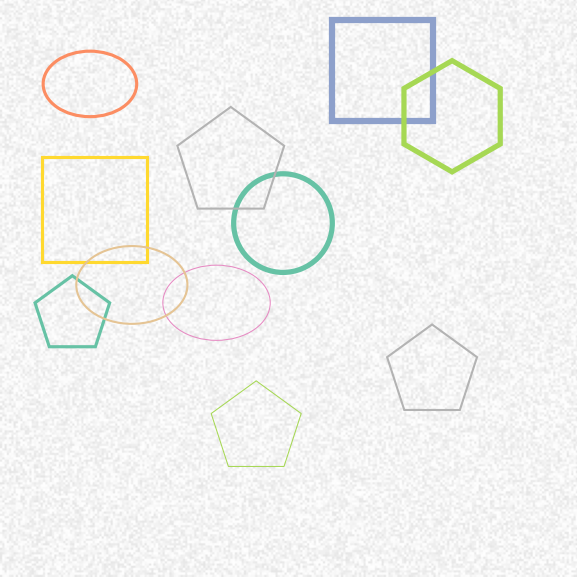[{"shape": "pentagon", "thickness": 1.5, "radius": 0.34, "center": [0.125, 0.454]}, {"shape": "circle", "thickness": 2.5, "radius": 0.43, "center": [0.49, 0.613]}, {"shape": "oval", "thickness": 1.5, "radius": 0.41, "center": [0.156, 0.854]}, {"shape": "square", "thickness": 3, "radius": 0.44, "center": [0.662, 0.877]}, {"shape": "oval", "thickness": 0.5, "radius": 0.46, "center": [0.375, 0.475]}, {"shape": "pentagon", "thickness": 0.5, "radius": 0.41, "center": [0.444, 0.258]}, {"shape": "hexagon", "thickness": 2.5, "radius": 0.48, "center": [0.783, 0.798]}, {"shape": "square", "thickness": 1.5, "radius": 0.45, "center": [0.164, 0.636]}, {"shape": "oval", "thickness": 1, "radius": 0.48, "center": [0.228, 0.506]}, {"shape": "pentagon", "thickness": 1, "radius": 0.41, "center": [0.748, 0.355]}, {"shape": "pentagon", "thickness": 1, "radius": 0.49, "center": [0.4, 0.717]}]